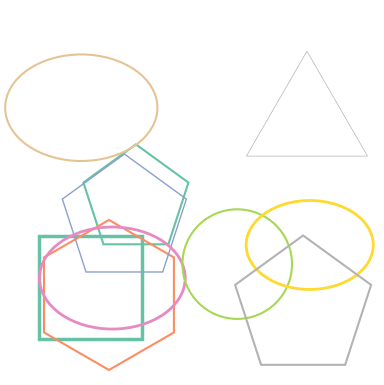[{"shape": "square", "thickness": 2.5, "radius": 0.67, "center": [0.235, 0.254]}, {"shape": "pentagon", "thickness": 1.5, "radius": 0.72, "center": [0.353, 0.482]}, {"shape": "hexagon", "thickness": 1.5, "radius": 0.97, "center": [0.283, 0.234]}, {"shape": "pentagon", "thickness": 1, "radius": 0.85, "center": [0.323, 0.431]}, {"shape": "oval", "thickness": 2, "radius": 0.95, "center": [0.292, 0.278]}, {"shape": "circle", "thickness": 1.5, "radius": 0.71, "center": [0.616, 0.314]}, {"shape": "oval", "thickness": 2, "radius": 0.83, "center": [0.804, 0.364]}, {"shape": "oval", "thickness": 1.5, "radius": 0.99, "center": [0.211, 0.72]}, {"shape": "triangle", "thickness": 0.5, "radius": 0.91, "center": [0.797, 0.685]}, {"shape": "pentagon", "thickness": 1.5, "radius": 0.93, "center": [0.787, 0.203]}]